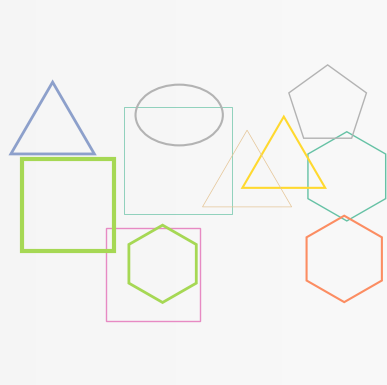[{"shape": "square", "thickness": 0.5, "radius": 0.69, "center": [0.459, 0.583]}, {"shape": "hexagon", "thickness": 1, "radius": 0.58, "center": [0.895, 0.542]}, {"shape": "hexagon", "thickness": 1.5, "radius": 0.56, "center": [0.888, 0.327]}, {"shape": "triangle", "thickness": 2, "radius": 0.62, "center": [0.136, 0.662]}, {"shape": "square", "thickness": 1, "radius": 0.6, "center": [0.395, 0.287]}, {"shape": "hexagon", "thickness": 2, "radius": 0.5, "center": [0.42, 0.315]}, {"shape": "square", "thickness": 3, "radius": 0.59, "center": [0.175, 0.468]}, {"shape": "triangle", "thickness": 1.5, "radius": 0.62, "center": [0.732, 0.574]}, {"shape": "triangle", "thickness": 0.5, "radius": 0.66, "center": [0.638, 0.529]}, {"shape": "pentagon", "thickness": 1, "radius": 0.53, "center": [0.846, 0.726]}, {"shape": "oval", "thickness": 1.5, "radius": 0.56, "center": [0.462, 0.701]}]